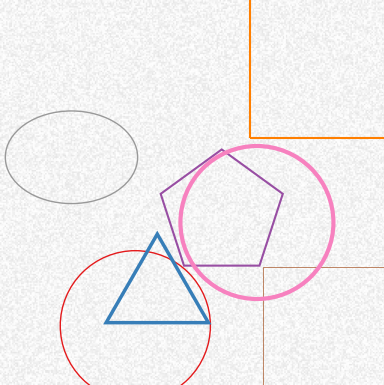[{"shape": "circle", "thickness": 1, "radius": 0.97, "center": [0.352, 0.154]}, {"shape": "triangle", "thickness": 2.5, "radius": 0.77, "center": [0.409, 0.239]}, {"shape": "pentagon", "thickness": 1.5, "radius": 0.83, "center": [0.576, 0.445]}, {"shape": "square", "thickness": 1.5, "radius": 0.99, "center": [0.847, 0.839]}, {"shape": "square", "thickness": 0.5, "radius": 0.99, "center": [0.881, 0.11]}, {"shape": "circle", "thickness": 3, "radius": 0.99, "center": [0.667, 0.422]}, {"shape": "oval", "thickness": 1, "radius": 0.86, "center": [0.186, 0.592]}]